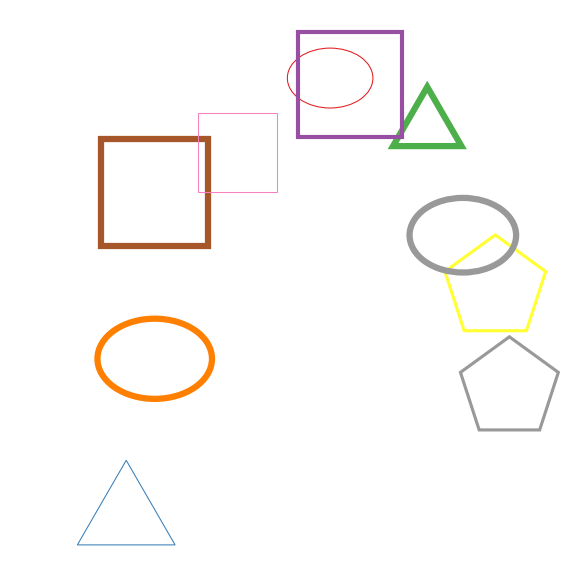[{"shape": "oval", "thickness": 0.5, "radius": 0.37, "center": [0.572, 0.864]}, {"shape": "triangle", "thickness": 0.5, "radius": 0.49, "center": [0.219, 0.104]}, {"shape": "triangle", "thickness": 3, "radius": 0.34, "center": [0.74, 0.78]}, {"shape": "square", "thickness": 2, "radius": 0.45, "center": [0.606, 0.853]}, {"shape": "oval", "thickness": 3, "radius": 0.5, "center": [0.268, 0.378]}, {"shape": "pentagon", "thickness": 1.5, "radius": 0.46, "center": [0.858, 0.501]}, {"shape": "square", "thickness": 3, "radius": 0.46, "center": [0.268, 0.666]}, {"shape": "square", "thickness": 0.5, "radius": 0.34, "center": [0.412, 0.735]}, {"shape": "oval", "thickness": 3, "radius": 0.46, "center": [0.801, 0.592]}, {"shape": "pentagon", "thickness": 1.5, "radius": 0.45, "center": [0.882, 0.327]}]